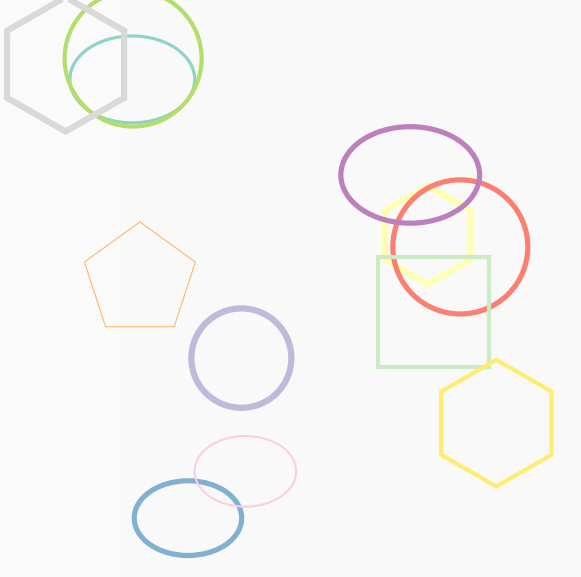[{"shape": "oval", "thickness": 1.5, "radius": 0.54, "center": [0.228, 0.862]}, {"shape": "hexagon", "thickness": 3, "radius": 0.42, "center": [0.736, 0.592]}, {"shape": "circle", "thickness": 3, "radius": 0.43, "center": [0.415, 0.379]}, {"shape": "circle", "thickness": 2.5, "radius": 0.58, "center": [0.792, 0.572]}, {"shape": "oval", "thickness": 2.5, "radius": 0.46, "center": [0.323, 0.102]}, {"shape": "pentagon", "thickness": 0.5, "radius": 0.5, "center": [0.241, 0.514]}, {"shape": "circle", "thickness": 2, "radius": 0.59, "center": [0.229, 0.898]}, {"shape": "oval", "thickness": 1, "radius": 0.44, "center": [0.422, 0.183]}, {"shape": "hexagon", "thickness": 3, "radius": 0.58, "center": [0.113, 0.888]}, {"shape": "oval", "thickness": 2.5, "radius": 0.6, "center": [0.706, 0.696]}, {"shape": "square", "thickness": 2, "radius": 0.48, "center": [0.746, 0.459]}, {"shape": "hexagon", "thickness": 2, "radius": 0.55, "center": [0.854, 0.266]}]